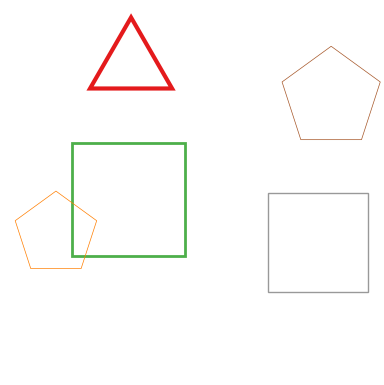[{"shape": "triangle", "thickness": 3, "radius": 0.62, "center": [0.34, 0.832]}, {"shape": "square", "thickness": 2, "radius": 0.73, "center": [0.334, 0.481]}, {"shape": "pentagon", "thickness": 0.5, "radius": 0.56, "center": [0.145, 0.392]}, {"shape": "pentagon", "thickness": 0.5, "radius": 0.67, "center": [0.86, 0.746]}, {"shape": "square", "thickness": 1, "radius": 0.64, "center": [0.826, 0.371]}]